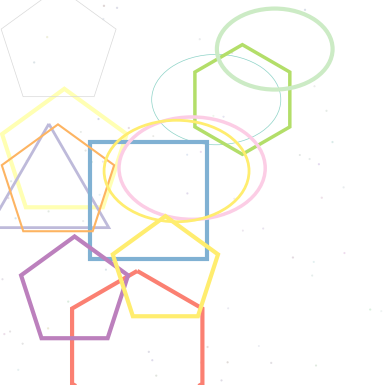[{"shape": "oval", "thickness": 0.5, "radius": 0.84, "center": [0.562, 0.741]}, {"shape": "pentagon", "thickness": 3, "radius": 0.85, "center": [0.167, 0.599]}, {"shape": "triangle", "thickness": 2, "radius": 0.9, "center": [0.127, 0.499]}, {"shape": "hexagon", "thickness": 3, "radius": 0.98, "center": [0.356, 0.101]}, {"shape": "square", "thickness": 3, "radius": 0.76, "center": [0.385, 0.48]}, {"shape": "pentagon", "thickness": 1.5, "radius": 0.77, "center": [0.151, 0.524]}, {"shape": "hexagon", "thickness": 2.5, "radius": 0.71, "center": [0.63, 0.742]}, {"shape": "oval", "thickness": 2.5, "radius": 0.95, "center": [0.499, 0.563]}, {"shape": "pentagon", "thickness": 0.5, "radius": 0.78, "center": [0.152, 0.876]}, {"shape": "pentagon", "thickness": 3, "radius": 0.73, "center": [0.194, 0.24]}, {"shape": "oval", "thickness": 3, "radius": 0.75, "center": [0.714, 0.873]}, {"shape": "pentagon", "thickness": 3, "radius": 0.72, "center": [0.43, 0.295]}, {"shape": "oval", "thickness": 2, "radius": 0.94, "center": [0.459, 0.556]}]